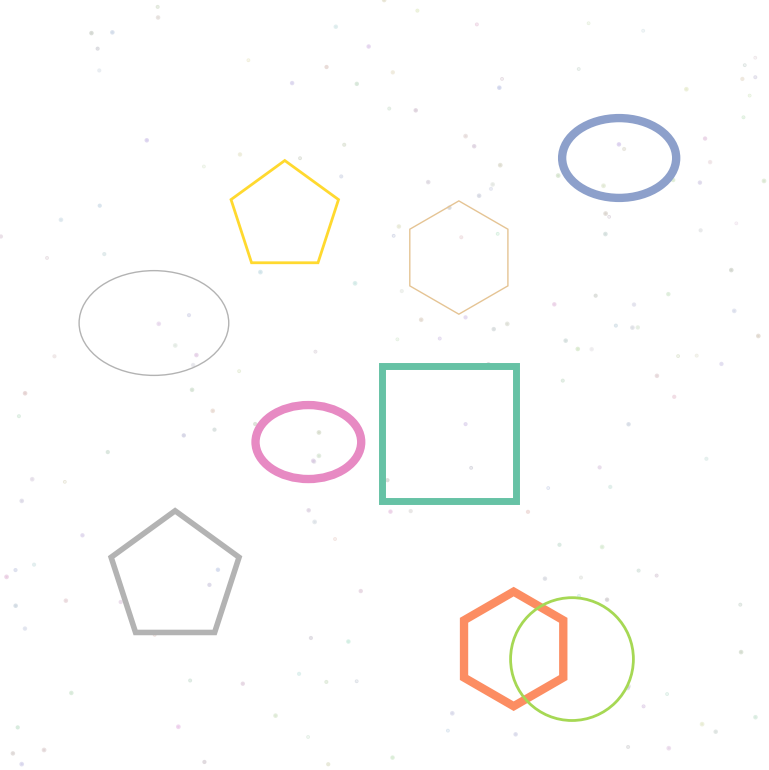[{"shape": "square", "thickness": 2.5, "radius": 0.44, "center": [0.583, 0.437]}, {"shape": "hexagon", "thickness": 3, "radius": 0.37, "center": [0.667, 0.157]}, {"shape": "oval", "thickness": 3, "radius": 0.37, "center": [0.804, 0.795]}, {"shape": "oval", "thickness": 3, "radius": 0.34, "center": [0.4, 0.426]}, {"shape": "circle", "thickness": 1, "radius": 0.4, "center": [0.743, 0.144]}, {"shape": "pentagon", "thickness": 1, "radius": 0.37, "center": [0.37, 0.718]}, {"shape": "hexagon", "thickness": 0.5, "radius": 0.37, "center": [0.596, 0.666]}, {"shape": "pentagon", "thickness": 2, "radius": 0.44, "center": [0.227, 0.249]}, {"shape": "oval", "thickness": 0.5, "radius": 0.49, "center": [0.2, 0.58]}]